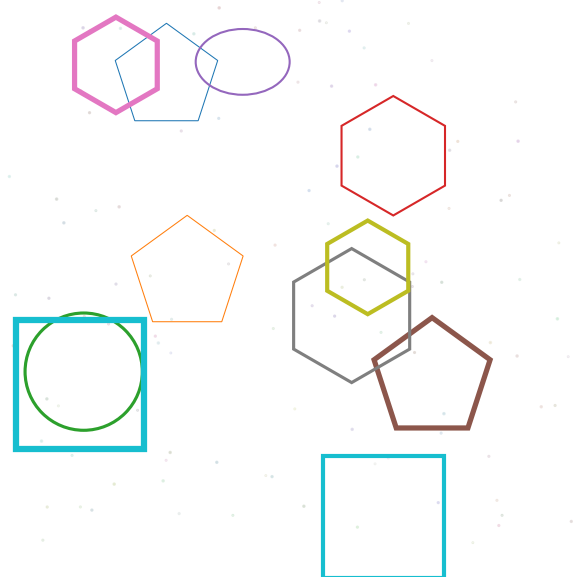[{"shape": "pentagon", "thickness": 0.5, "radius": 0.47, "center": [0.288, 0.866]}, {"shape": "pentagon", "thickness": 0.5, "radius": 0.51, "center": [0.324, 0.524]}, {"shape": "circle", "thickness": 1.5, "radius": 0.51, "center": [0.145, 0.356]}, {"shape": "hexagon", "thickness": 1, "radius": 0.52, "center": [0.681, 0.729]}, {"shape": "oval", "thickness": 1, "radius": 0.41, "center": [0.42, 0.892]}, {"shape": "pentagon", "thickness": 2.5, "radius": 0.53, "center": [0.748, 0.344]}, {"shape": "hexagon", "thickness": 2.5, "radius": 0.41, "center": [0.201, 0.887]}, {"shape": "hexagon", "thickness": 1.5, "radius": 0.58, "center": [0.609, 0.453]}, {"shape": "hexagon", "thickness": 2, "radius": 0.41, "center": [0.637, 0.536]}, {"shape": "square", "thickness": 2, "radius": 0.53, "center": [0.664, 0.104]}, {"shape": "square", "thickness": 3, "radius": 0.56, "center": [0.138, 0.333]}]